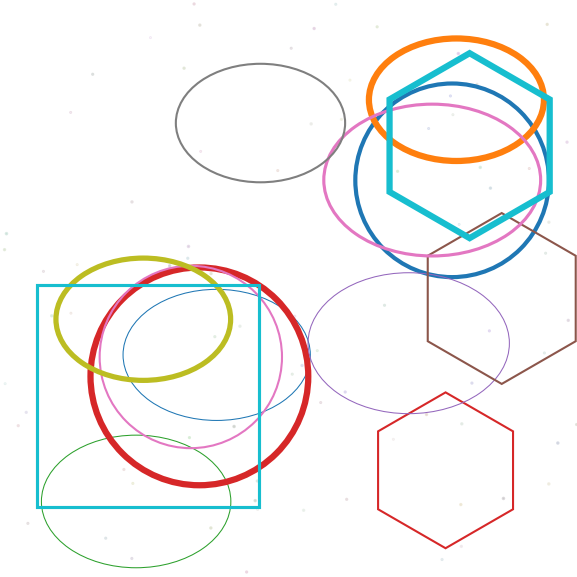[{"shape": "circle", "thickness": 2, "radius": 0.84, "center": [0.783, 0.687]}, {"shape": "oval", "thickness": 0.5, "radius": 0.81, "center": [0.375, 0.385]}, {"shape": "oval", "thickness": 3, "radius": 0.76, "center": [0.79, 0.826]}, {"shape": "oval", "thickness": 0.5, "radius": 0.82, "center": [0.236, 0.131]}, {"shape": "hexagon", "thickness": 1, "radius": 0.67, "center": [0.772, 0.185]}, {"shape": "circle", "thickness": 3, "radius": 0.94, "center": [0.345, 0.347]}, {"shape": "oval", "thickness": 0.5, "radius": 0.87, "center": [0.708, 0.405]}, {"shape": "hexagon", "thickness": 1, "radius": 0.74, "center": [0.869, 0.482]}, {"shape": "oval", "thickness": 1.5, "radius": 0.94, "center": [0.748, 0.687]}, {"shape": "circle", "thickness": 1, "radius": 0.79, "center": [0.33, 0.381]}, {"shape": "oval", "thickness": 1, "radius": 0.73, "center": [0.451, 0.786]}, {"shape": "oval", "thickness": 2.5, "radius": 0.76, "center": [0.248, 0.446]}, {"shape": "square", "thickness": 1.5, "radius": 0.96, "center": [0.257, 0.313]}, {"shape": "hexagon", "thickness": 3, "radius": 0.8, "center": [0.813, 0.747]}]